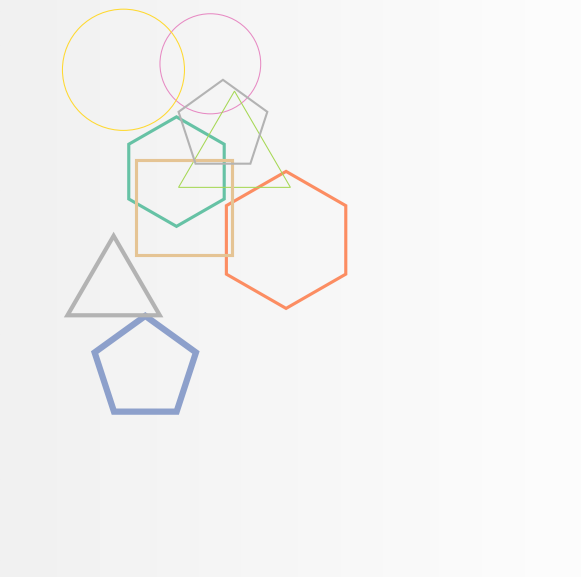[{"shape": "hexagon", "thickness": 1.5, "radius": 0.47, "center": [0.304, 0.702]}, {"shape": "hexagon", "thickness": 1.5, "radius": 0.59, "center": [0.492, 0.584]}, {"shape": "pentagon", "thickness": 3, "radius": 0.46, "center": [0.25, 0.36]}, {"shape": "circle", "thickness": 0.5, "radius": 0.43, "center": [0.362, 0.889]}, {"shape": "triangle", "thickness": 0.5, "radius": 0.56, "center": [0.403, 0.73]}, {"shape": "circle", "thickness": 0.5, "radius": 0.52, "center": [0.212, 0.878]}, {"shape": "square", "thickness": 1.5, "radius": 0.41, "center": [0.316, 0.639]}, {"shape": "pentagon", "thickness": 1, "radius": 0.4, "center": [0.384, 0.781]}, {"shape": "triangle", "thickness": 2, "radius": 0.46, "center": [0.195, 0.499]}]